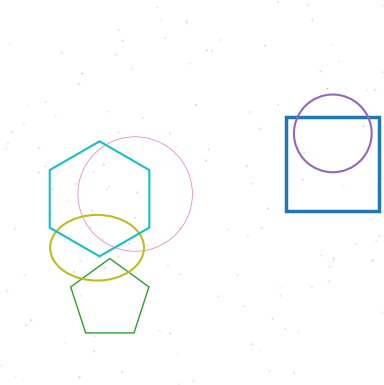[{"shape": "square", "thickness": 2.5, "radius": 0.61, "center": [0.863, 0.574]}, {"shape": "pentagon", "thickness": 1, "radius": 0.53, "center": [0.285, 0.222]}, {"shape": "circle", "thickness": 1.5, "radius": 0.5, "center": [0.864, 0.654]}, {"shape": "circle", "thickness": 0.5, "radius": 0.74, "center": [0.351, 0.496]}, {"shape": "oval", "thickness": 1.5, "radius": 0.61, "center": [0.252, 0.357]}, {"shape": "hexagon", "thickness": 1.5, "radius": 0.75, "center": [0.259, 0.484]}]